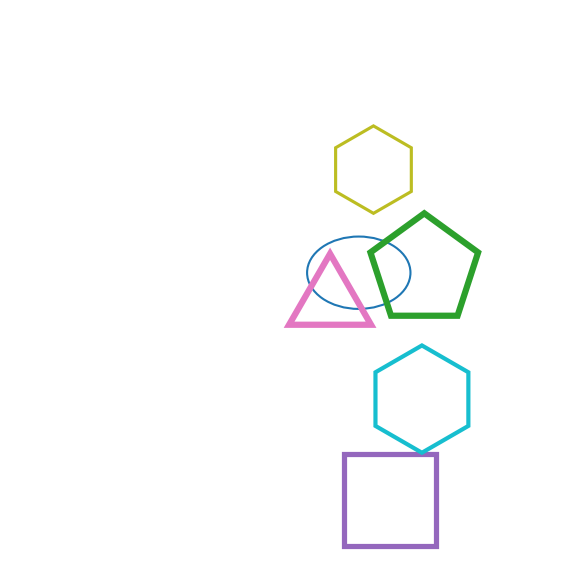[{"shape": "oval", "thickness": 1, "radius": 0.45, "center": [0.621, 0.527]}, {"shape": "pentagon", "thickness": 3, "radius": 0.49, "center": [0.735, 0.532]}, {"shape": "square", "thickness": 2.5, "radius": 0.4, "center": [0.676, 0.133]}, {"shape": "triangle", "thickness": 3, "radius": 0.41, "center": [0.572, 0.478]}, {"shape": "hexagon", "thickness": 1.5, "radius": 0.38, "center": [0.647, 0.705]}, {"shape": "hexagon", "thickness": 2, "radius": 0.46, "center": [0.731, 0.308]}]